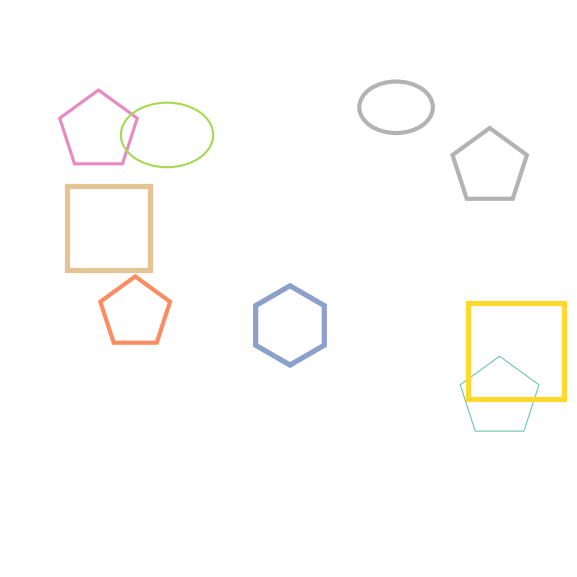[{"shape": "pentagon", "thickness": 0.5, "radius": 0.36, "center": [0.865, 0.311]}, {"shape": "pentagon", "thickness": 2, "radius": 0.32, "center": [0.234, 0.457]}, {"shape": "hexagon", "thickness": 2.5, "radius": 0.34, "center": [0.502, 0.436]}, {"shape": "pentagon", "thickness": 1.5, "radius": 0.35, "center": [0.171, 0.773]}, {"shape": "oval", "thickness": 1, "radius": 0.4, "center": [0.289, 0.765]}, {"shape": "square", "thickness": 2.5, "radius": 0.41, "center": [0.893, 0.391]}, {"shape": "square", "thickness": 2.5, "radius": 0.36, "center": [0.188, 0.605]}, {"shape": "oval", "thickness": 2, "radius": 0.32, "center": [0.686, 0.813]}, {"shape": "pentagon", "thickness": 2, "radius": 0.34, "center": [0.848, 0.71]}]